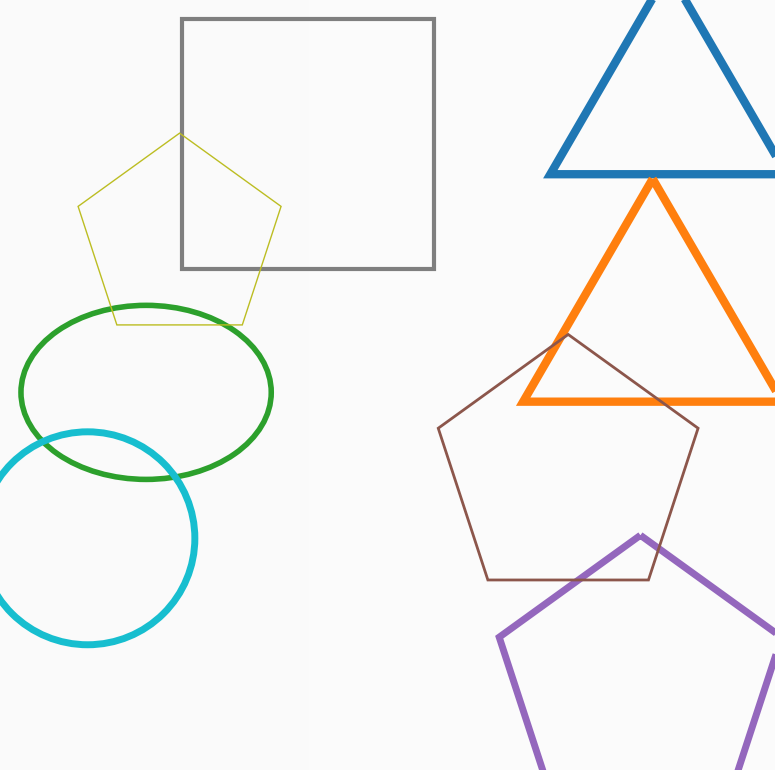[{"shape": "triangle", "thickness": 3, "radius": 0.88, "center": [0.862, 0.862]}, {"shape": "triangle", "thickness": 3, "radius": 0.96, "center": [0.842, 0.575]}, {"shape": "oval", "thickness": 2, "radius": 0.81, "center": [0.189, 0.49]}, {"shape": "pentagon", "thickness": 2.5, "radius": 0.96, "center": [0.826, 0.113]}, {"shape": "pentagon", "thickness": 1, "radius": 0.88, "center": [0.733, 0.389]}, {"shape": "square", "thickness": 1.5, "radius": 0.81, "center": [0.398, 0.813]}, {"shape": "pentagon", "thickness": 0.5, "radius": 0.69, "center": [0.232, 0.689]}, {"shape": "circle", "thickness": 2.5, "radius": 0.69, "center": [0.113, 0.301]}]